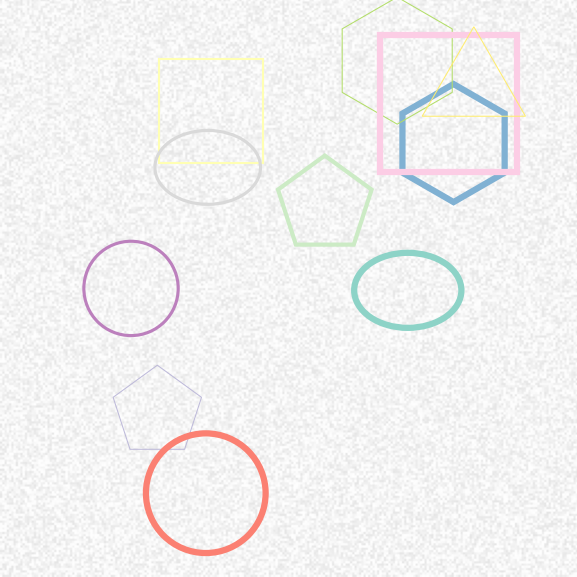[{"shape": "oval", "thickness": 3, "radius": 0.46, "center": [0.706, 0.496]}, {"shape": "square", "thickness": 1, "radius": 0.45, "center": [0.366, 0.807]}, {"shape": "pentagon", "thickness": 0.5, "radius": 0.4, "center": [0.272, 0.286]}, {"shape": "circle", "thickness": 3, "radius": 0.52, "center": [0.356, 0.145]}, {"shape": "hexagon", "thickness": 3, "radius": 0.51, "center": [0.785, 0.751]}, {"shape": "hexagon", "thickness": 0.5, "radius": 0.55, "center": [0.688, 0.894]}, {"shape": "square", "thickness": 3, "radius": 0.59, "center": [0.777, 0.82]}, {"shape": "oval", "thickness": 1.5, "radius": 0.46, "center": [0.36, 0.709]}, {"shape": "circle", "thickness": 1.5, "radius": 0.41, "center": [0.227, 0.5]}, {"shape": "pentagon", "thickness": 2, "radius": 0.43, "center": [0.562, 0.644]}, {"shape": "triangle", "thickness": 0.5, "radius": 0.52, "center": [0.82, 0.849]}]